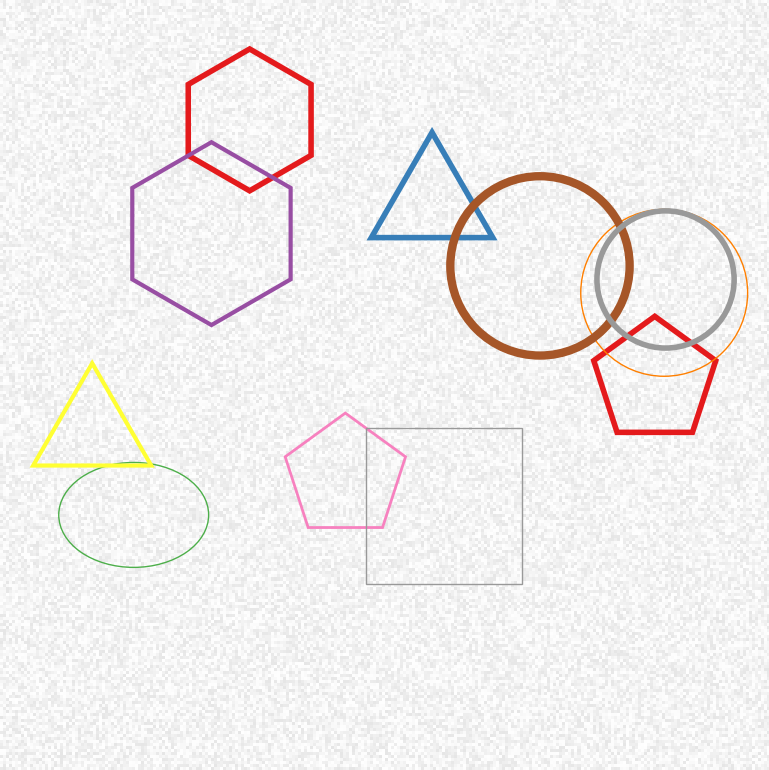[{"shape": "hexagon", "thickness": 2, "radius": 0.46, "center": [0.324, 0.844]}, {"shape": "pentagon", "thickness": 2, "radius": 0.42, "center": [0.85, 0.506]}, {"shape": "triangle", "thickness": 2, "radius": 0.46, "center": [0.561, 0.737]}, {"shape": "oval", "thickness": 0.5, "radius": 0.49, "center": [0.174, 0.331]}, {"shape": "hexagon", "thickness": 1.5, "radius": 0.59, "center": [0.275, 0.697]}, {"shape": "circle", "thickness": 0.5, "radius": 0.54, "center": [0.863, 0.62]}, {"shape": "triangle", "thickness": 1.5, "radius": 0.44, "center": [0.12, 0.44]}, {"shape": "circle", "thickness": 3, "radius": 0.58, "center": [0.701, 0.655]}, {"shape": "pentagon", "thickness": 1, "radius": 0.41, "center": [0.448, 0.381]}, {"shape": "circle", "thickness": 2, "radius": 0.45, "center": [0.864, 0.637]}, {"shape": "square", "thickness": 0.5, "radius": 0.51, "center": [0.576, 0.342]}]